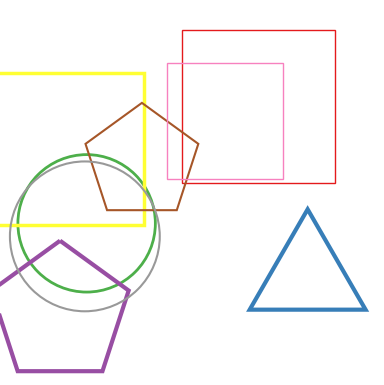[{"shape": "square", "thickness": 1, "radius": 0.99, "center": [0.671, 0.723]}, {"shape": "triangle", "thickness": 3, "radius": 0.87, "center": [0.799, 0.283]}, {"shape": "circle", "thickness": 2, "radius": 0.89, "center": [0.225, 0.42]}, {"shape": "pentagon", "thickness": 3, "radius": 0.94, "center": [0.156, 0.187]}, {"shape": "square", "thickness": 2.5, "radius": 0.99, "center": [0.177, 0.612]}, {"shape": "pentagon", "thickness": 1.5, "radius": 0.77, "center": [0.369, 0.579]}, {"shape": "square", "thickness": 1, "radius": 0.75, "center": [0.585, 0.685]}, {"shape": "circle", "thickness": 1.5, "radius": 0.97, "center": [0.22, 0.386]}]